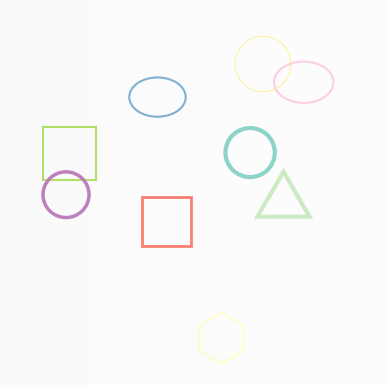[{"shape": "circle", "thickness": 3, "radius": 0.32, "center": [0.645, 0.604]}, {"shape": "hexagon", "thickness": 1, "radius": 0.33, "center": [0.572, 0.121]}, {"shape": "square", "thickness": 2, "radius": 0.32, "center": [0.43, 0.425]}, {"shape": "oval", "thickness": 1.5, "radius": 0.36, "center": [0.406, 0.748]}, {"shape": "square", "thickness": 1.5, "radius": 0.34, "center": [0.179, 0.602]}, {"shape": "oval", "thickness": 1.5, "radius": 0.38, "center": [0.784, 0.786]}, {"shape": "circle", "thickness": 2.5, "radius": 0.3, "center": [0.17, 0.494]}, {"shape": "triangle", "thickness": 3, "radius": 0.39, "center": [0.732, 0.476]}, {"shape": "circle", "thickness": 0.5, "radius": 0.36, "center": [0.679, 0.834]}]